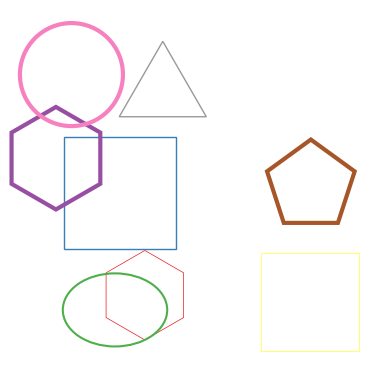[{"shape": "hexagon", "thickness": 0.5, "radius": 0.58, "center": [0.376, 0.233]}, {"shape": "square", "thickness": 1, "radius": 0.73, "center": [0.312, 0.498]}, {"shape": "oval", "thickness": 1.5, "radius": 0.68, "center": [0.299, 0.195]}, {"shape": "hexagon", "thickness": 3, "radius": 0.67, "center": [0.145, 0.589]}, {"shape": "square", "thickness": 0.5, "radius": 0.64, "center": [0.806, 0.216]}, {"shape": "pentagon", "thickness": 3, "radius": 0.6, "center": [0.807, 0.518]}, {"shape": "circle", "thickness": 3, "radius": 0.67, "center": [0.186, 0.806]}, {"shape": "triangle", "thickness": 1, "radius": 0.65, "center": [0.423, 0.762]}]